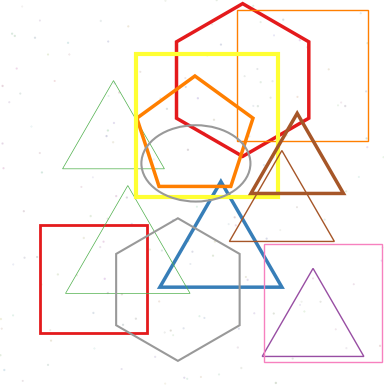[{"shape": "hexagon", "thickness": 2.5, "radius": 0.99, "center": [0.63, 0.792]}, {"shape": "square", "thickness": 2, "radius": 0.7, "center": [0.242, 0.275]}, {"shape": "triangle", "thickness": 2.5, "radius": 0.91, "center": [0.574, 0.346]}, {"shape": "triangle", "thickness": 0.5, "radius": 0.76, "center": [0.295, 0.638]}, {"shape": "triangle", "thickness": 0.5, "radius": 0.93, "center": [0.332, 0.331]}, {"shape": "triangle", "thickness": 1, "radius": 0.76, "center": [0.813, 0.15]}, {"shape": "pentagon", "thickness": 2.5, "radius": 0.79, "center": [0.506, 0.644]}, {"shape": "square", "thickness": 1, "radius": 0.85, "center": [0.786, 0.804]}, {"shape": "square", "thickness": 3, "radius": 0.92, "center": [0.537, 0.674]}, {"shape": "triangle", "thickness": 2.5, "radius": 0.69, "center": [0.772, 0.567]}, {"shape": "triangle", "thickness": 1, "radius": 0.79, "center": [0.732, 0.452]}, {"shape": "square", "thickness": 1, "radius": 0.77, "center": [0.84, 0.213]}, {"shape": "hexagon", "thickness": 1.5, "radius": 0.93, "center": [0.462, 0.248]}, {"shape": "oval", "thickness": 1.5, "radius": 0.71, "center": [0.509, 0.576]}]